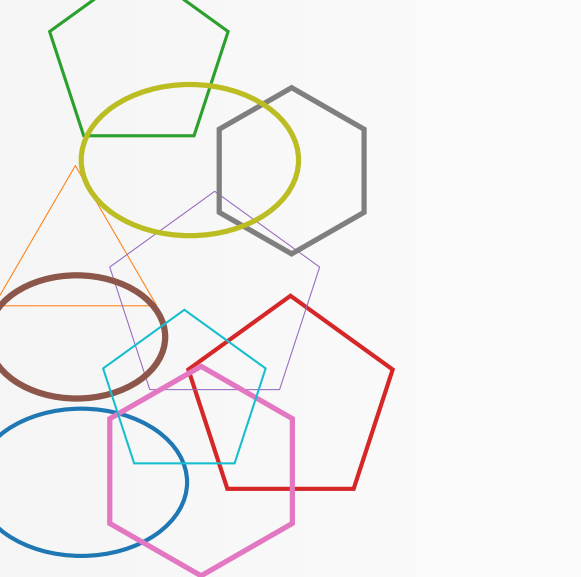[{"shape": "oval", "thickness": 2, "radius": 0.91, "center": [0.14, 0.164]}, {"shape": "triangle", "thickness": 0.5, "radius": 0.81, "center": [0.13, 0.551]}, {"shape": "pentagon", "thickness": 1.5, "radius": 0.81, "center": [0.239, 0.895]}, {"shape": "pentagon", "thickness": 2, "radius": 0.92, "center": [0.5, 0.302]}, {"shape": "pentagon", "thickness": 0.5, "radius": 0.95, "center": [0.369, 0.478]}, {"shape": "oval", "thickness": 3, "radius": 0.76, "center": [0.132, 0.416]}, {"shape": "hexagon", "thickness": 2.5, "radius": 0.91, "center": [0.346, 0.183]}, {"shape": "hexagon", "thickness": 2.5, "radius": 0.72, "center": [0.502, 0.703]}, {"shape": "oval", "thickness": 2.5, "radius": 0.93, "center": [0.327, 0.722]}, {"shape": "pentagon", "thickness": 1, "radius": 0.74, "center": [0.317, 0.316]}]